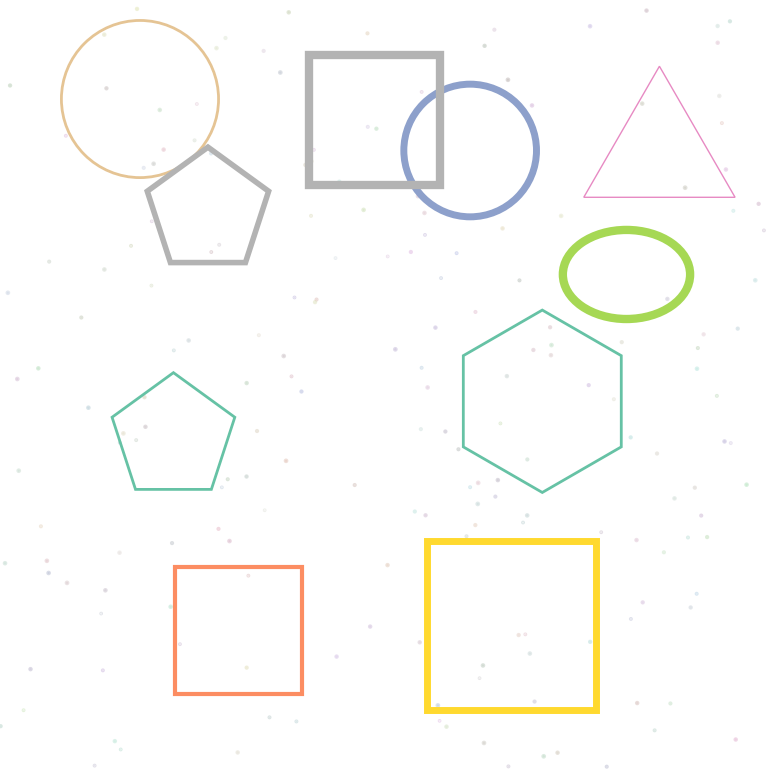[{"shape": "pentagon", "thickness": 1, "radius": 0.42, "center": [0.225, 0.432]}, {"shape": "hexagon", "thickness": 1, "radius": 0.59, "center": [0.704, 0.479]}, {"shape": "square", "thickness": 1.5, "radius": 0.41, "center": [0.31, 0.181]}, {"shape": "circle", "thickness": 2.5, "radius": 0.43, "center": [0.611, 0.805]}, {"shape": "triangle", "thickness": 0.5, "radius": 0.57, "center": [0.856, 0.8]}, {"shape": "oval", "thickness": 3, "radius": 0.41, "center": [0.814, 0.644]}, {"shape": "square", "thickness": 2.5, "radius": 0.55, "center": [0.664, 0.188]}, {"shape": "circle", "thickness": 1, "radius": 0.51, "center": [0.182, 0.871]}, {"shape": "square", "thickness": 3, "radius": 0.42, "center": [0.487, 0.844]}, {"shape": "pentagon", "thickness": 2, "radius": 0.41, "center": [0.27, 0.726]}]